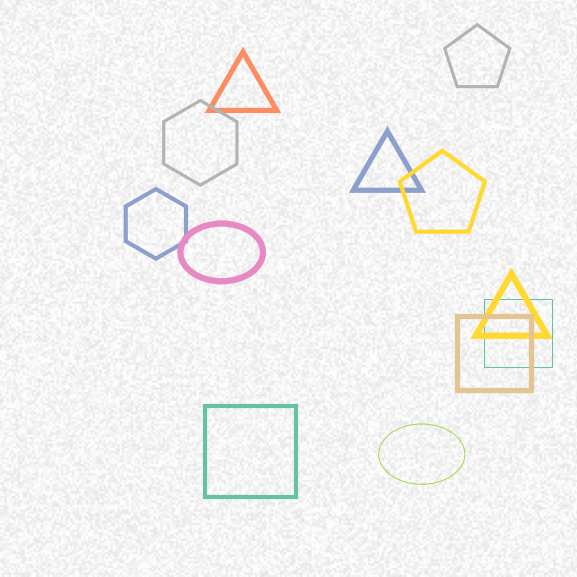[{"shape": "square", "thickness": 2, "radius": 0.39, "center": [0.433, 0.218]}, {"shape": "square", "thickness": 0.5, "radius": 0.29, "center": [0.897, 0.423]}, {"shape": "triangle", "thickness": 2.5, "radius": 0.34, "center": [0.421, 0.842]}, {"shape": "hexagon", "thickness": 2, "radius": 0.3, "center": [0.27, 0.612]}, {"shape": "triangle", "thickness": 2.5, "radius": 0.34, "center": [0.671, 0.704]}, {"shape": "oval", "thickness": 3, "radius": 0.36, "center": [0.384, 0.562]}, {"shape": "oval", "thickness": 0.5, "radius": 0.37, "center": [0.73, 0.213]}, {"shape": "triangle", "thickness": 3, "radius": 0.36, "center": [0.886, 0.454]}, {"shape": "pentagon", "thickness": 2, "radius": 0.39, "center": [0.766, 0.661]}, {"shape": "square", "thickness": 2.5, "radius": 0.32, "center": [0.855, 0.388]}, {"shape": "pentagon", "thickness": 1.5, "radius": 0.3, "center": [0.826, 0.897]}, {"shape": "hexagon", "thickness": 1.5, "radius": 0.37, "center": [0.347, 0.752]}]